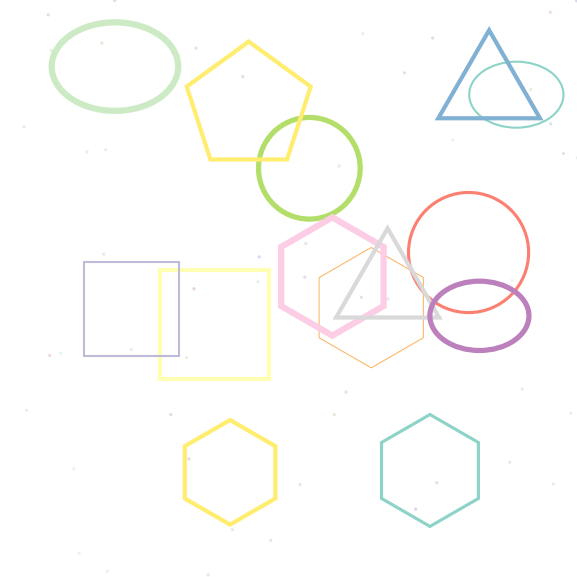[{"shape": "hexagon", "thickness": 1.5, "radius": 0.48, "center": [0.745, 0.184]}, {"shape": "oval", "thickness": 1, "radius": 0.41, "center": [0.894, 0.835]}, {"shape": "square", "thickness": 2, "radius": 0.47, "center": [0.371, 0.437]}, {"shape": "square", "thickness": 1, "radius": 0.41, "center": [0.228, 0.464]}, {"shape": "circle", "thickness": 1.5, "radius": 0.52, "center": [0.811, 0.562]}, {"shape": "triangle", "thickness": 2, "radius": 0.51, "center": [0.847, 0.845]}, {"shape": "hexagon", "thickness": 0.5, "radius": 0.52, "center": [0.643, 0.466]}, {"shape": "circle", "thickness": 2.5, "radius": 0.44, "center": [0.536, 0.708]}, {"shape": "hexagon", "thickness": 3, "radius": 0.51, "center": [0.576, 0.52]}, {"shape": "triangle", "thickness": 2, "radius": 0.51, "center": [0.671, 0.501]}, {"shape": "oval", "thickness": 2.5, "radius": 0.43, "center": [0.83, 0.452]}, {"shape": "oval", "thickness": 3, "radius": 0.55, "center": [0.199, 0.884]}, {"shape": "pentagon", "thickness": 2, "radius": 0.56, "center": [0.431, 0.814]}, {"shape": "hexagon", "thickness": 2, "radius": 0.45, "center": [0.398, 0.181]}]